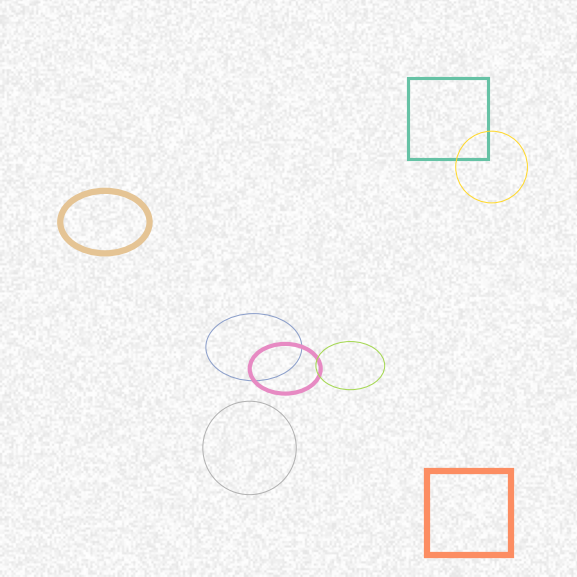[{"shape": "square", "thickness": 1.5, "radius": 0.35, "center": [0.776, 0.794]}, {"shape": "square", "thickness": 3, "radius": 0.36, "center": [0.812, 0.111]}, {"shape": "oval", "thickness": 0.5, "radius": 0.42, "center": [0.44, 0.398]}, {"shape": "oval", "thickness": 2, "radius": 0.31, "center": [0.494, 0.361]}, {"shape": "oval", "thickness": 0.5, "radius": 0.3, "center": [0.607, 0.366]}, {"shape": "circle", "thickness": 0.5, "radius": 0.31, "center": [0.851, 0.71]}, {"shape": "oval", "thickness": 3, "radius": 0.39, "center": [0.182, 0.615]}, {"shape": "circle", "thickness": 0.5, "radius": 0.4, "center": [0.432, 0.223]}]